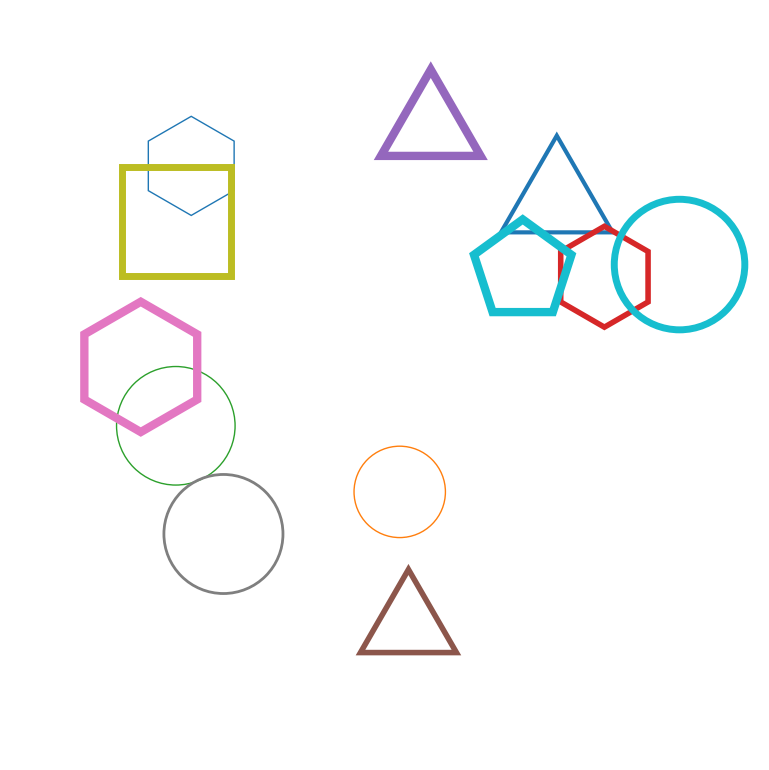[{"shape": "triangle", "thickness": 1.5, "radius": 0.42, "center": [0.723, 0.74]}, {"shape": "hexagon", "thickness": 0.5, "radius": 0.32, "center": [0.248, 0.785]}, {"shape": "circle", "thickness": 0.5, "radius": 0.3, "center": [0.519, 0.361]}, {"shape": "circle", "thickness": 0.5, "radius": 0.38, "center": [0.228, 0.447]}, {"shape": "hexagon", "thickness": 2, "radius": 0.33, "center": [0.785, 0.641]}, {"shape": "triangle", "thickness": 3, "radius": 0.37, "center": [0.559, 0.835]}, {"shape": "triangle", "thickness": 2, "radius": 0.36, "center": [0.53, 0.188]}, {"shape": "hexagon", "thickness": 3, "radius": 0.42, "center": [0.183, 0.524]}, {"shape": "circle", "thickness": 1, "radius": 0.39, "center": [0.29, 0.306]}, {"shape": "square", "thickness": 2.5, "radius": 0.35, "center": [0.229, 0.712]}, {"shape": "circle", "thickness": 2.5, "radius": 0.42, "center": [0.883, 0.656]}, {"shape": "pentagon", "thickness": 3, "radius": 0.33, "center": [0.679, 0.649]}]